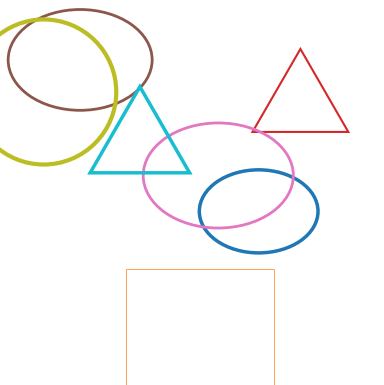[{"shape": "oval", "thickness": 2.5, "radius": 0.77, "center": [0.672, 0.451]}, {"shape": "square", "thickness": 0.5, "radius": 0.96, "center": [0.519, 0.109]}, {"shape": "triangle", "thickness": 1.5, "radius": 0.72, "center": [0.78, 0.729]}, {"shape": "oval", "thickness": 2, "radius": 0.94, "center": [0.208, 0.844]}, {"shape": "oval", "thickness": 2, "radius": 0.97, "center": [0.567, 0.544]}, {"shape": "circle", "thickness": 3, "radius": 0.94, "center": [0.114, 0.761]}, {"shape": "triangle", "thickness": 2.5, "radius": 0.75, "center": [0.363, 0.626]}]